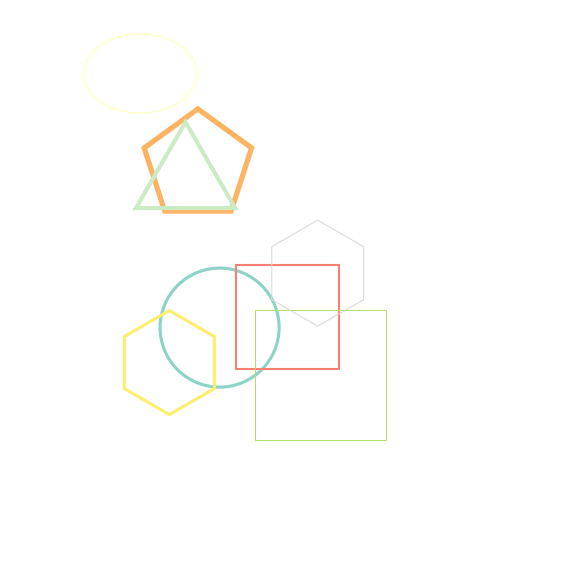[{"shape": "circle", "thickness": 1.5, "radius": 0.52, "center": [0.38, 0.432]}, {"shape": "oval", "thickness": 0.5, "radius": 0.49, "center": [0.243, 0.872]}, {"shape": "square", "thickness": 1, "radius": 0.45, "center": [0.498, 0.45]}, {"shape": "pentagon", "thickness": 2.5, "radius": 0.49, "center": [0.343, 0.713]}, {"shape": "square", "thickness": 0.5, "radius": 0.56, "center": [0.555, 0.35]}, {"shape": "hexagon", "thickness": 0.5, "radius": 0.46, "center": [0.55, 0.526]}, {"shape": "triangle", "thickness": 2, "radius": 0.5, "center": [0.321, 0.688]}, {"shape": "hexagon", "thickness": 1.5, "radius": 0.45, "center": [0.293, 0.371]}]